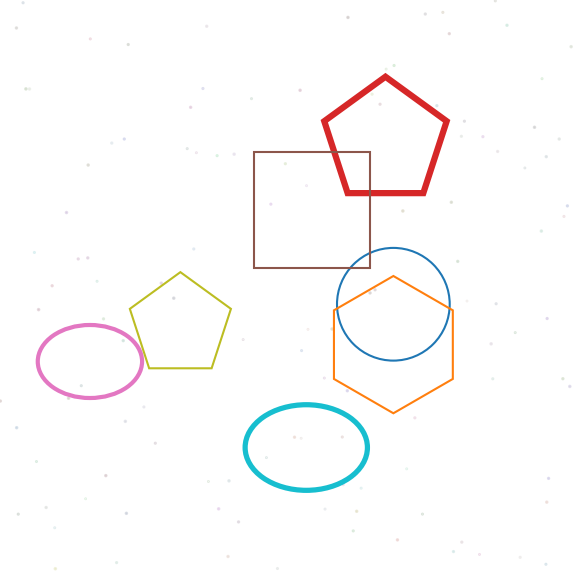[{"shape": "circle", "thickness": 1, "radius": 0.49, "center": [0.681, 0.472]}, {"shape": "hexagon", "thickness": 1, "radius": 0.59, "center": [0.681, 0.402]}, {"shape": "pentagon", "thickness": 3, "radius": 0.56, "center": [0.667, 0.755]}, {"shape": "square", "thickness": 1, "radius": 0.5, "center": [0.54, 0.636]}, {"shape": "oval", "thickness": 2, "radius": 0.45, "center": [0.156, 0.373]}, {"shape": "pentagon", "thickness": 1, "radius": 0.46, "center": [0.312, 0.436]}, {"shape": "oval", "thickness": 2.5, "radius": 0.53, "center": [0.53, 0.224]}]